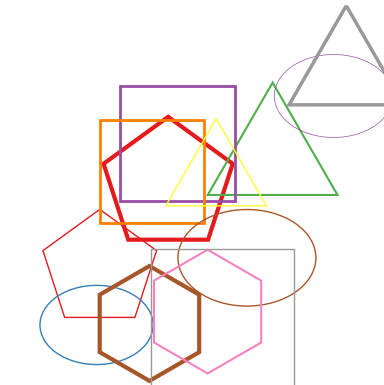[{"shape": "pentagon", "thickness": 3, "radius": 0.88, "center": [0.437, 0.52]}, {"shape": "pentagon", "thickness": 1, "radius": 0.78, "center": [0.259, 0.301]}, {"shape": "oval", "thickness": 1, "radius": 0.73, "center": [0.251, 0.156]}, {"shape": "triangle", "thickness": 1.5, "radius": 0.97, "center": [0.708, 0.591]}, {"shape": "square", "thickness": 2, "radius": 0.75, "center": [0.461, 0.627]}, {"shape": "oval", "thickness": 0.5, "radius": 0.77, "center": [0.866, 0.751]}, {"shape": "square", "thickness": 2, "radius": 0.67, "center": [0.395, 0.555]}, {"shape": "triangle", "thickness": 1, "radius": 0.75, "center": [0.561, 0.541]}, {"shape": "oval", "thickness": 1, "radius": 0.9, "center": [0.641, 0.33]}, {"shape": "hexagon", "thickness": 3, "radius": 0.75, "center": [0.388, 0.16]}, {"shape": "hexagon", "thickness": 1.5, "radius": 0.8, "center": [0.539, 0.191]}, {"shape": "square", "thickness": 1, "radius": 0.93, "center": [0.579, 0.167]}, {"shape": "triangle", "thickness": 2.5, "radius": 0.86, "center": [0.899, 0.813]}]